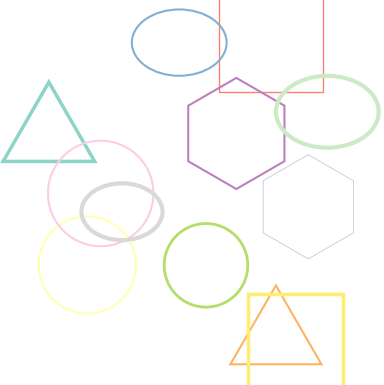[{"shape": "triangle", "thickness": 2.5, "radius": 0.69, "center": [0.127, 0.649]}, {"shape": "circle", "thickness": 1.5, "radius": 0.63, "center": [0.227, 0.312]}, {"shape": "hexagon", "thickness": 0.5, "radius": 0.68, "center": [0.801, 0.463]}, {"shape": "square", "thickness": 1, "radius": 0.68, "center": [0.703, 0.897]}, {"shape": "oval", "thickness": 1.5, "radius": 0.62, "center": [0.466, 0.889]}, {"shape": "triangle", "thickness": 1.5, "radius": 0.68, "center": [0.717, 0.122]}, {"shape": "circle", "thickness": 2, "radius": 0.54, "center": [0.535, 0.311]}, {"shape": "circle", "thickness": 1.5, "radius": 0.69, "center": [0.261, 0.498]}, {"shape": "oval", "thickness": 3, "radius": 0.53, "center": [0.317, 0.45]}, {"shape": "hexagon", "thickness": 1.5, "radius": 0.72, "center": [0.614, 0.653]}, {"shape": "oval", "thickness": 3, "radius": 0.67, "center": [0.85, 0.71]}, {"shape": "square", "thickness": 2.5, "radius": 0.62, "center": [0.768, 0.114]}]